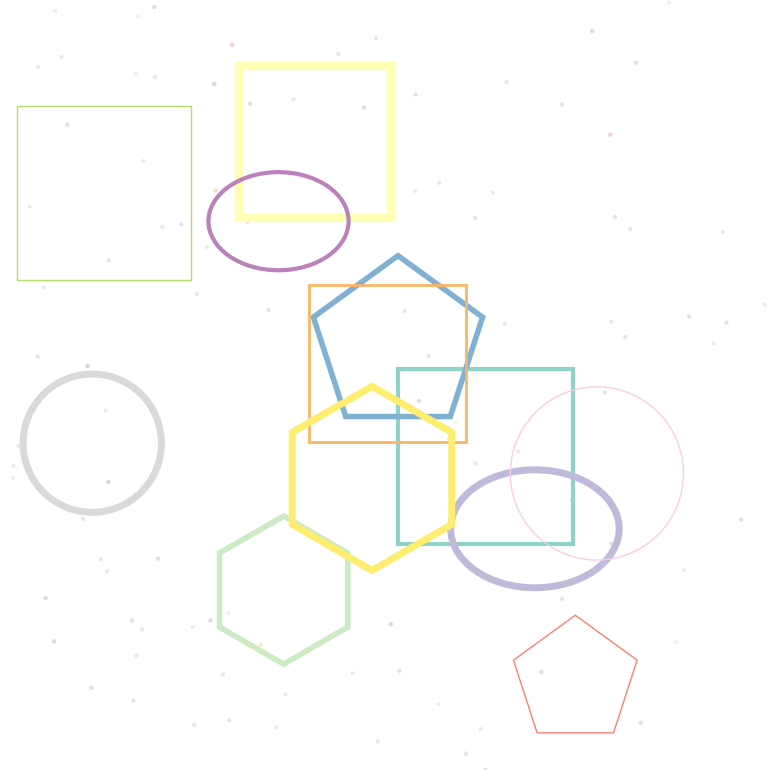[{"shape": "square", "thickness": 1.5, "radius": 0.57, "center": [0.631, 0.407]}, {"shape": "square", "thickness": 3, "radius": 0.49, "center": [0.409, 0.816]}, {"shape": "oval", "thickness": 2.5, "radius": 0.55, "center": [0.695, 0.313]}, {"shape": "pentagon", "thickness": 0.5, "radius": 0.42, "center": [0.747, 0.117]}, {"shape": "pentagon", "thickness": 2, "radius": 0.58, "center": [0.517, 0.552]}, {"shape": "square", "thickness": 1, "radius": 0.51, "center": [0.503, 0.528]}, {"shape": "square", "thickness": 0.5, "radius": 0.56, "center": [0.135, 0.75]}, {"shape": "circle", "thickness": 0.5, "radius": 0.56, "center": [0.775, 0.385]}, {"shape": "circle", "thickness": 2.5, "radius": 0.45, "center": [0.12, 0.424]}, {"shape": "oval", "thickness": 1.5, "radius": 0.46, "center": [0.362, 0.713]}, {"shape": "hexagon", "thickness": 2, "radius": 0.48, "center": [0.368, 0.234]}, {"shape": "hexagon", "thickness": 2.5, "radius": 0.6, "center": [0.483, 0.379]}]